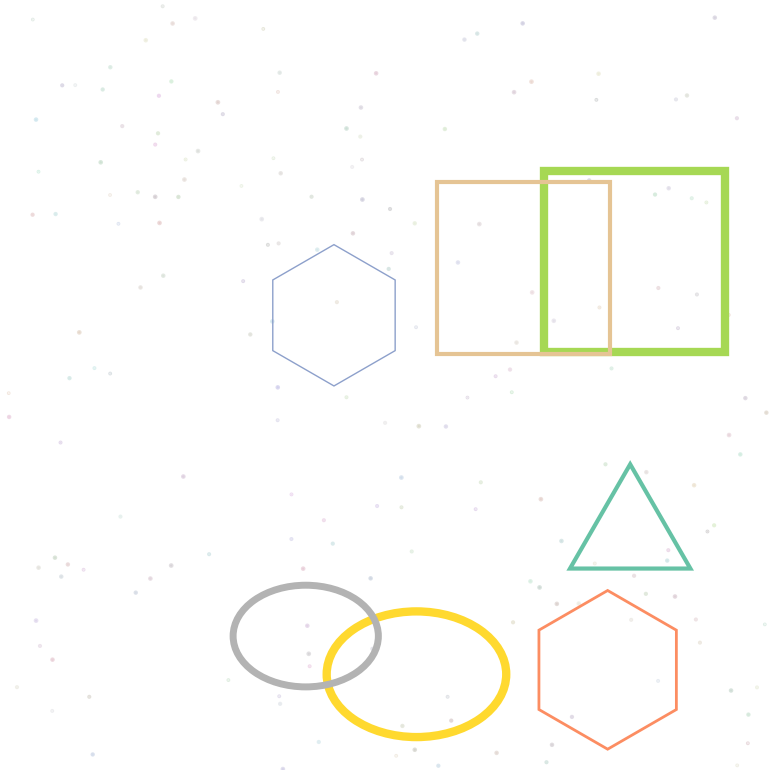[{"shape": "triangle", "thickness": 1.5, "radius": 0.45, "center": [0.818, 0.307]}, {"shape": "hexagon", "thickness": 1, "radius": 0.52, "center": [0.789, 0.13]}, {"shape": "hexagon", "thickness": 0.5, "radius": 0.46, "center": [0.434, 0.591]}, {"shape": "square", "thickness": 3, "radius": 0.59, "center": [0.824, 0.66]}, {"shape": "oval", "thickness": 3, "radius": 0.58, "center": [0.541, 0.124]}, {"shape": "square", "thickness": 1.5, "radius": 0.56, "center": [0.68, 0.652]}, {"shape": "oval", "thickness": 2.5, "radius": 0.47, "center": [0.397, 0.174]}]